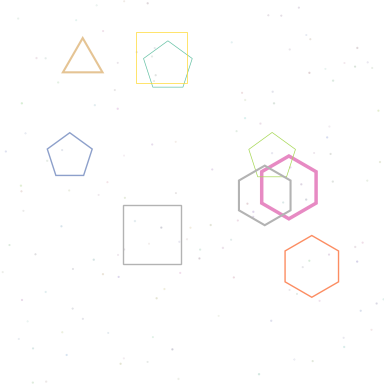[{"shape": "pentagon", "thickness": 0.5, "radius": 0.33, "center": [0.436, 0.827]}, {"shape": "hexagon", "thickness": 1, "radius": 0.4, "center": [0.81, 0.308]}, {"shape": "pentagon", "thickness": 1, "radius": 0.31, "center": [0.181, 0.594]}, {"shape": "hexagon", "thickness": 2.5, "radius": 0.41, "center": [0.75, 0.513]}, {"shape": "pentagon", "thickness": 0.5, "radius": 0.32, "center": [0.707, 0.592]}, {"shape": "square", "thickness": 0.5, "radius": 0.33, "center": [0.42, 0.85]}, {"shape": "triangle", "thickness": 1.5, "radius": 0.3, "center": [0.215, 0.842]}, {"shape": "hexagon", "thickness": 1.5, "radius": 0.39, "center": [0.688, 0.492]}, {"shape": "square", "thickness": 1, "radius": 0.38, "center": [0.395, 0.392]}]